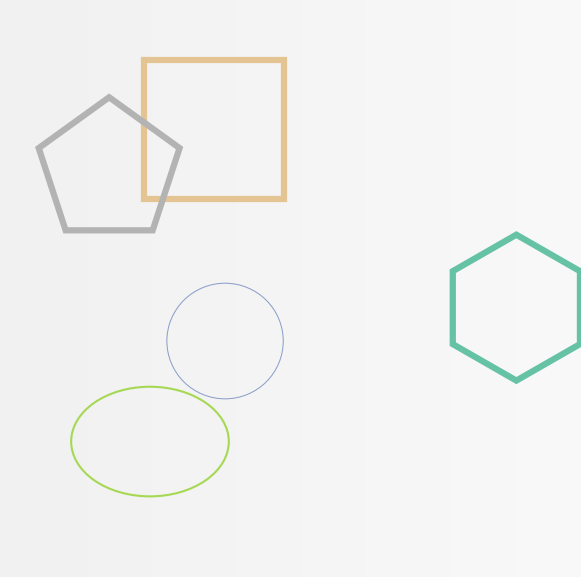[{"shape": "hexagon", "thickness": 3, "radius": 0.63, "center": [0.888, 0.466]}, {"shape": "circle", "thickness": 0.5, "radius": 0.5, "center": [0.387, 0.409]}, {"shape": "oval", "thickness": 1, "radius": 0.68, "center": [0.258, 0.235]}, {"shape": "square", "thickness": 3, "radius": 0.6, "center": [0.369, 0.775]}, {"shape": "pentagon", "thickness": 3, "radius": 0.64, "center": [0.188, 0.703]}]